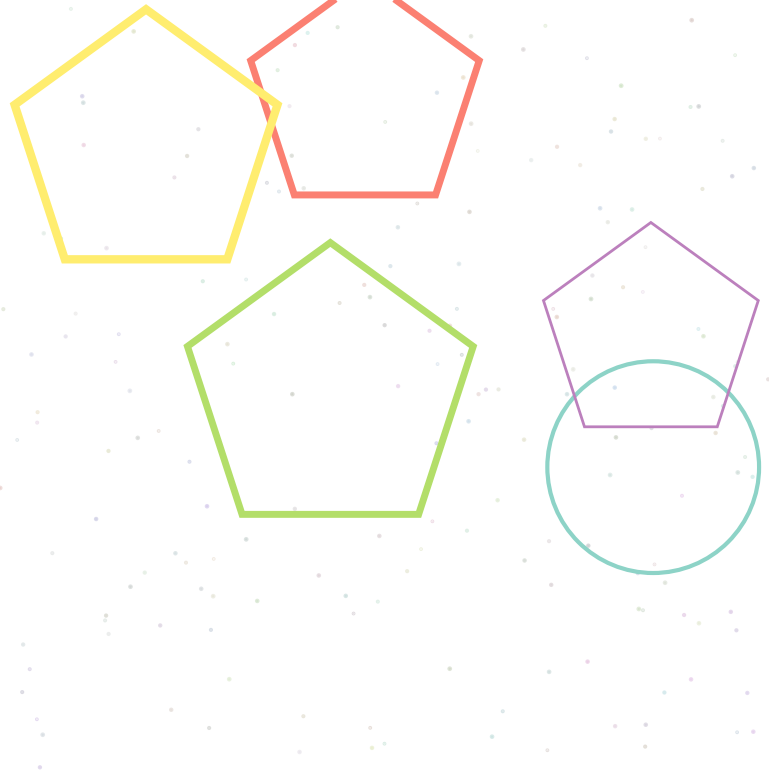[{"shape": "circle", "thickness": 1.5, "radius": 0.69, "center": [0.848, 0.393]}, {"shape": "pentagon", "thickness": 2.5, "radius": 0.78, "center": [0.474, 0.873]}, {"shape": "pentagon", "thickness": 2.5, "radius": 0.98, "center": [0.429, 0.49]}, {"shape": "pentagon", "thickness": 1, "radius": 0.73, "center": [0.845, 0.564]}, {"shape": "pentagon", "thickness": 3, "radius": 0.9, "center": [0.19, 0.808]}]